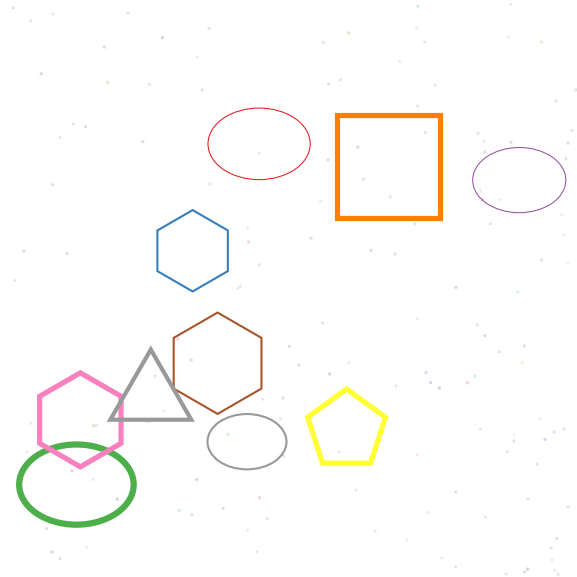[{"shape": "oval", "thickness": 0.5, "radius": 0.44, "center": [0.449, 0.75]}, {"shape": "hexagon", "thickness": 1, "radius": 0.35, "center": [0.334, 0.565]}, {"shape": "oval", "thickness": 3, "radius": 0.5, "center": [0.132, 0.16]}, {"shape": "oval", "thickness": 0.5, "radius": 0.4, "center": [0.899, 0.687]}, {"shape": "square", "thickness": 2.5, "radius": 0.44, "center": [0.673, 0.711]}, {"shape": "pentagon", "thickness": 2.5, "radius": 0.35, "center": [0.6, 0.255]}, {"shape": "hexagon", "thickness": 1, "radius": 0.44, "center": [0.377, 0.37]}, {"shape": "hexagon", "thickness": 2.5, "radius": 0.41, "center": [0.139, 0.272]}, {"shape": "triangle", "thickness": 2, "radius": 0.4, "center": [0.261, 0.313]}, {"shape": "oval", "thickness": 1, "radius": 0.34, "center": [0.428, 0.234]}]